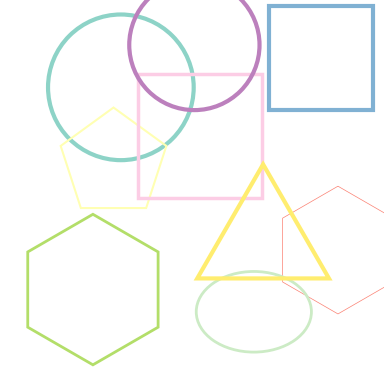[{"shape": "circle", "thickness": 3, "radius": 0.95, "center": [0.314, 0.773]}, {"shape": "pentagon", "thickness": 1.5, "radius": 0.72, "center": [0.295, 0.576]}, {"shape": "hexagon", "thickness": 0.5, "radius": 0.83, "center": [0.878, 0.35]}, {"shape": "square", "thickness": 3, "radius": 0.68, "center": [0.835, 0.849]}, {"shape": "hexagon", "thickness": 2, "radius": 0.98, "center": [0.241, 0.248]}, {"shape": "square", "thickness": 2.5, "radius": 0.81, "center": [0.52, 0.647]}, {"shape": "circle", "thickness": 3, "radius": 0.85, "center": [0.505, 0.883]}, {"shape": "oval", "thickness": 2, "radius": 0.75, "center": [0.659, 0.19]}, {"shape": "triangle", "thickness": 3, "radius": 0.99, "center": [0.683, 0.376]}]